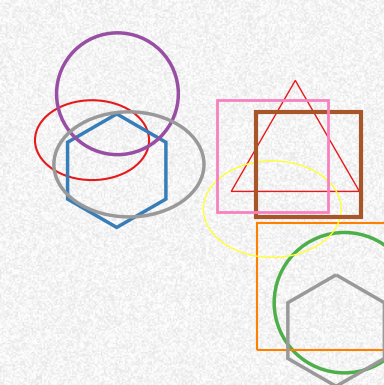[{"shape": "triangle", "thickness": 1, "radius": 0.96, "center": [0.767, 0.599]}, {"shape": "oval", "thickness": 1.5, "radius": 0.74, "center": [0.239, 0.636]}, {"shape": "hexagon", "thickness": 2.5, "radius": 0.74, "center": [0.303, 0.557]}, {"shape": "circle", "thickness": 2.5, "radius": 0.91, "center": [0.894, 0.214]}, {"shape": "circle", "thickness": 2.5, "radius": 0.79, "center": [0.305, 0.757]}, {"shape": "square", "thickness": 1.5, "radius": 0.83, "center": [0.835, 0.256]}, {"shape": "oval", "thickness": 1, "radius": 0.89, "center": [0.707, 0.457]}, {"shape": "square", "thickness": 3, "radius": 0.68, "center": [0.801, 0.572]}, {"shape": "square", "thickness": 2, "radius": 0.72, "center": [0.708, 0.594]}, {"shape": "oval", "thickness": 2.5, "radius": 0.97, "center": [0.335, 0.573]}, {"shape": "hexagon", "thickness": 2.5, "radius": 0.72, "center": [0.873, 0.141]}]